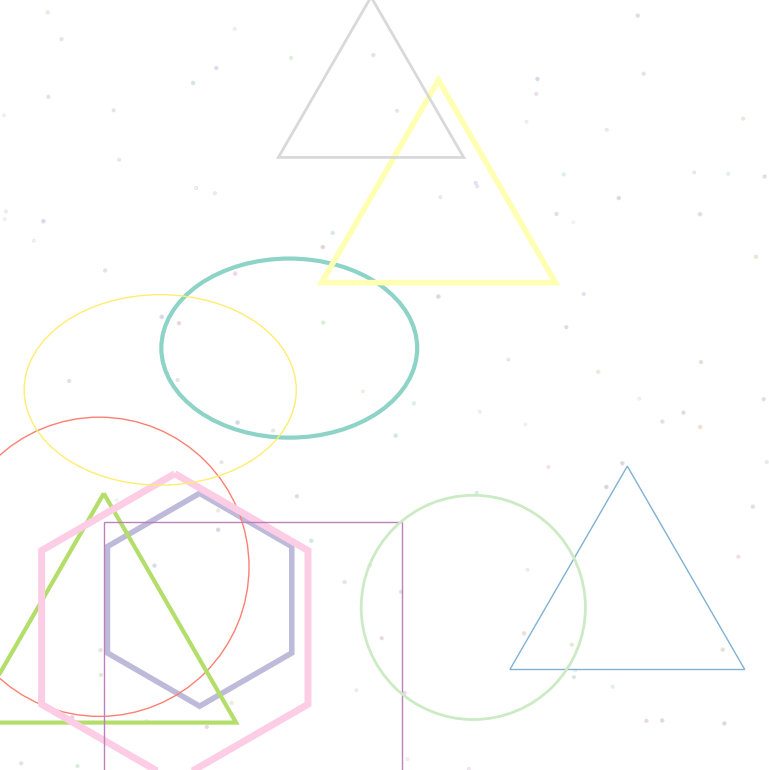[{"shape": "oval", "thickness": 1.5, "radius": 0.83, "center": [0.376, 0.548]}, {"shape": "triangle", "thickness": 2, "radius": 0.88, "center": [0.57, 0.721]}, {"shape": "hexagon", "thickness": 2, "radius": 0.69, "center": [0.259, 0.221]}, {"shape": "circle", "thickness": 0.5, "radius": 0.97, "center": [0.129, 0.264]}, {"shape": "triangle", "thickness": 0.5, "radius": 0.88, "center": [0.815, 0.219]}, {"shape": "triangle", "thickness": 1.5, "radius": 0.99, "center": [0.135, 0.161]}, {"shape": "hexagon", "thickness": 2.5, "radius": 1.0, "center": [0.227, 0.185]}, {"shape": "triangle", "thickness": 1, "radius": 0.69, "center": [0.482, 0.865]}, {"shape": "square", "thickness": 0.5, "radius": 0.97, "center": [0.329, 0.129]}, {"shape": "circle", "thickness": 1, "radius": 0.73, "center": [0.615, 0.211]}, {"shape": "oval", "thickness": 0.5, "radius": 0.88, "center": [0.208, 0.494]}]